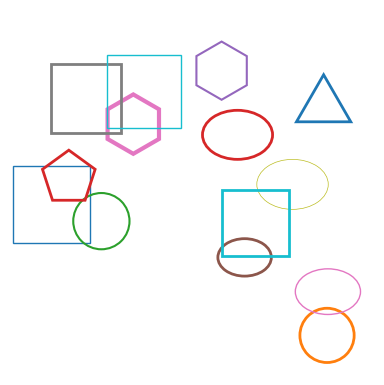[{"shape": "square", "thickness": 1, "radius": 0.5, "center": [0.134, 0.469]}, {"shape": "triangle", "thickness": 2, "radius": 0.41, "center": [0.841, 0.724]}, {"shape": "circle", "thickness": 2, "radius": 0.35, "center": [0.849, 0.129]}, {"shape": "circle", "thickness": 1.5, "radius": 0.37, "center": [0.263, 0.426]}, {"shape": "oval", "thickness": 2, "radius": 0.46, "center": [0.617, 0.65]}, {"shape": "pentagon", "thickness": 2, "radius": 0.36, "center": [0.179, 0.538]}, {"shape": "hexagon", "thickness": 1.5, "radius": 0.38, "center": [0.576, 0.816]}, {"shape": "oval", "thickness": 2, "radius": 0.35, "center": [0.635, 0.331]}, {"shape": "hexagon", "thickness": 3, "radius": 0.39, "center": [0.346, 0.678]}, {"shape": "oval", "thickness": 1, "radius": 0.42, "center": [0.852, 0.242]}, {"shape": "square", "thickness": 2, "radius": 0.45, "center": [0.223, 0.744]}, {"shape": "oval", "thickness": 0.5, "radius": 0.46, "center": [0.76, 0.521]}, {"shape": "square", "thickness": 2, "radius": 0.43, "center": [0.663, 0.422]}, {"shape": "square", "thickness": 1, "radius": 0.48, "center": [0.375, 0.762]}]